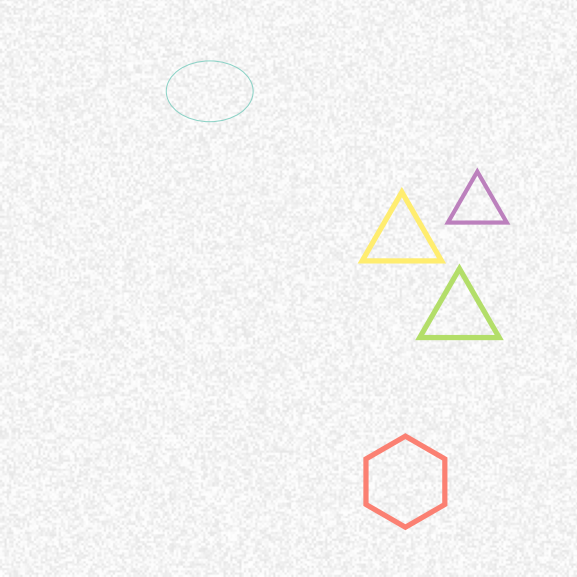[{"shape": "oval", "thickness": 0.5, "radius": 0.38, "center": [0.363, 0.841]}, {"shape": "hexagon", "thickness": 2.5, "radius": 0.39, "center": [0.702, 0.165]}, {"shape": "triangle", "thickness": 2.5, "radius": 0.4, "center": [0.796, 0.454]}, {"shape": "triangle", "thickness": 2, "radius": 0.29, "center": [0.827, 0.643]}, {"shape": "triangle", "thickness": 2.5, "radius": 0.4, "center": [0.696, 0.587]}]